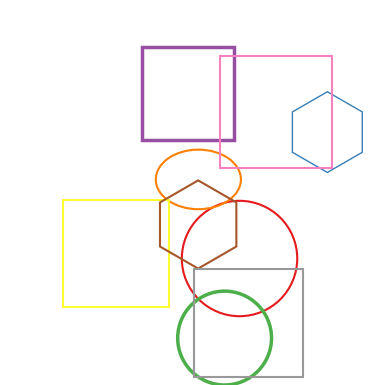[{"shape": "circle", "thickness": 1.5, "radius": 0.75, "center": [0.622, 0.329]}, {"shape": "hexagon", "thickness": 1, "radius": 0.52, "center": [0.85, 0.657]}, {"shape": "circle", "thickness": 2.5, "radius": 0.61, "center": [0.583, 0.122]}, {"shape": "square", "thickness": 2.5, "radius": 0.6, "center": [0.488, 0.757]}, {"shape": "oval", "thickness": 1.5, "radius": 0.55, "center": [0.515, 0.534]}, {"shape": "square", "thickness": 1.5, "radius": 0.69, "center": [0.302, 0.342]}, {"shape": "hexagon", "thickness": 1.5, "radius": 0.57, "center": [0.515, 0.417]}, {"shape": "square", "thickness": 1.5, "radius": 0.73, "center": [0.717, 0.709]}, {"shape": "square", "thickness": 1.5, "radius": 0.7, "center": [0.645, 0.161]}]